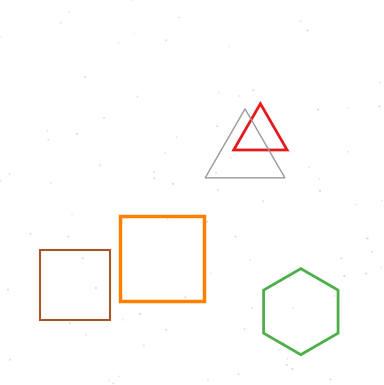[{"shape": "triangle", "thickness": 2, "radius": 0.4, "center": [0.676, 0.651]}, {"shape": "hexagon", "thickness": 2, "radius": 0.56, "center": [0.781, 0.191]}, {"shape": "square", "thickness": 2.5, "radius": 0.55, "center": [0.42, 0.329]}, {"shape": "square", "thickness": 1.5, "radius": 0.46, "center": [0.195, 0.26]}, {"shape": "triangle", "thickness": 1, "radius": 0.6, "center": [0.636, 0.598]}]